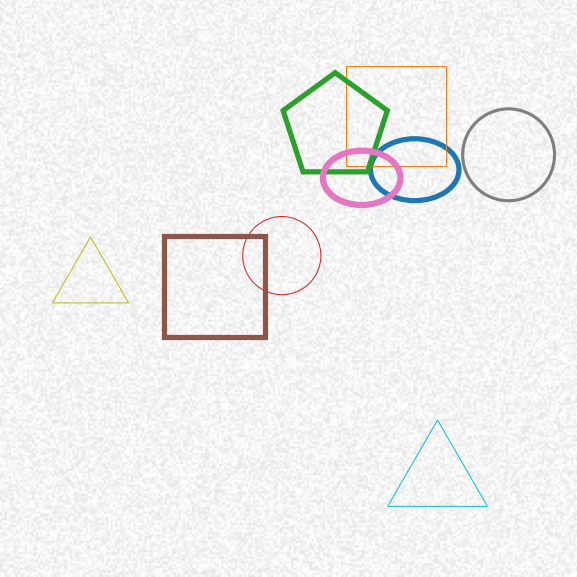[{"shape": "oval", "thickness": 2.5, "radius": 0.38, "center": [0.718, 0.705]}, {"shape": "square", "thickness": 0.5, "radius": 0.43, "center": [0.685, 0.798]}, {"shape": "pentagon", "thickness": 2.5, "radius": 0.47, "center": [0.58, 0.778]}, {"shape": "circle", "thickness": 0.5, "radius": 0.34, "center": [0.488, 0.557]}, {"shape": "square", "thickness": 2.5, "radius": 0.44, "center": [0.371, 0.502]}, {"shape": "oval", "thickness": 3, "radius": 0.34, "center": [0.626, 0.691]}, {"shape": "circle", "thickness": 1.5, "radius": 0.4, "center": [0.881, 0.731]}, {"shape": "triangle", "thickness": 0.5, "radius": 0.38, "center": [0.157, 0.513]}, {"shape": "triangle", "thickness": 0.5, "radius": 0.5, "center": [0.758, 0.172]}]